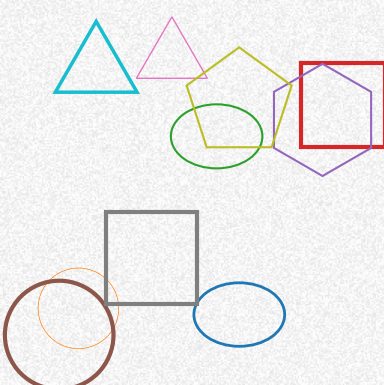[{"shape": "oval", "thickness": 2, "radius": 0.59, "center": [0.622, 0.183]}, {"shape": "circle", "thickness": 0.5, "radius": 0.52, "center": [0.204, 0.199]}, {"shape": "oval", "thickness": 1.5, "radius": 0.59, "center": [0.563, 0.646]}, {"shape": "square", "thickness": 3, "radius": 0.54, "center": [0.891, 0.727]}, {"shape": "hexagon", "thickness": 1.5, "radius": 0.73, "center": [0.838, 0.689]}, {"shape": "circle", "thickness": 3, "radius": 0.71, "center": [0.154, 0.13]}, {"shape": "triangle", "thickness": 1, "radius": 0.53, "center": [0.446, 0.85]}, {"shape": "square", "thickness": 3, "radius": 0.6, "center": [0.393, 0.33]}, {"shape": "pentagon", "thickness": 1.5, "radius": 0.72, "center": [0.621, 0.734]}, {"shape": "triangle", "thickness": 2.5, "radius": 0.61, "center": [0.25, 0.822]}]